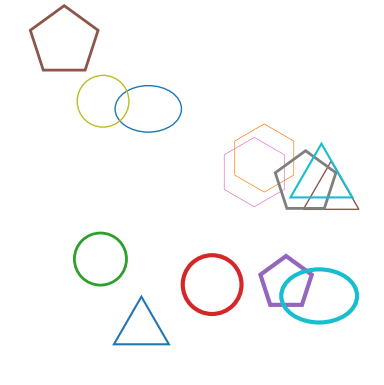[{"shape": "triangle", "thickness": 1.5, "radius": 0.41, "center": [0.367, 0.147]}, {"shape": "oval", "thickness": 1, "radius": 0.43, "center": [0.385, 0.717]}, {"shape": "hexagon", "thickness": 0.5, "radius": 0.44, "center": [0.686, 0.589]}, {"shape": "circle", "thickness": 2, "radius": 0.34, "center": [0.261, 0.327]}, {"shape": "circle", "thickness": 3, "radius": 0.38, "center": [0.551, 0.261]}, {"shape": "pentagon", "thickness": 3, "radius": 0.35, "center": [0.743, 0.265]}, {"shape": "pentagon", "thickness": 2, "radius": 0.46, "center": [0.167, 0.893]}, {"shape": "triangle", "thickness": 1, "radius": 0.42, "center": [0.86, 0.498]}, {"shape": "hexagon", "thickness": 0.5, "radius": 0.45, "center": [0.66, 0.553]}, {"shape": "pentagon", "thickness": 2, "radius": 0.41, "center": [0.794, 0.526]}, {"shape": "circle", "thickness": 1, "radius": 0.34, "center": [0.268, 0.737]}, {"shape": "triangle", "thickness": 1.5, "radius": 0.46, "center": [0.835, 0.534]}, {"shape": "oval", "thickness": 3, "radius": 0.49, "center": [0.829, 0.231]}]